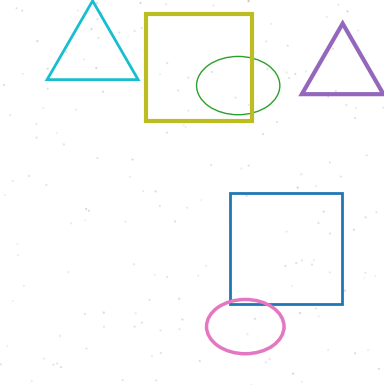[{"shape": "square", "thickness": 2, "radius": 0.72, "center": [0.743, 0.354]}, {"shape": "oval", "thickness": 1, "radius": 0.54, "center": [0.619, 0.778]}, {"shape": "triangle", "thickness": 3, "radius": 0.61, "center": [0.89, 0.817]}, {"shape": "oval", "thickness": 2.5, "radius": 0.5, "center": [0.637, 0.152]}, {"shape": "square", "thickness": 3, "radius": 0.69, "center": [0.516, 0.825]}, {"shape": "triangle", "thickness": 2, "radius": 0.68, "center": [0.241, 0.861]}]